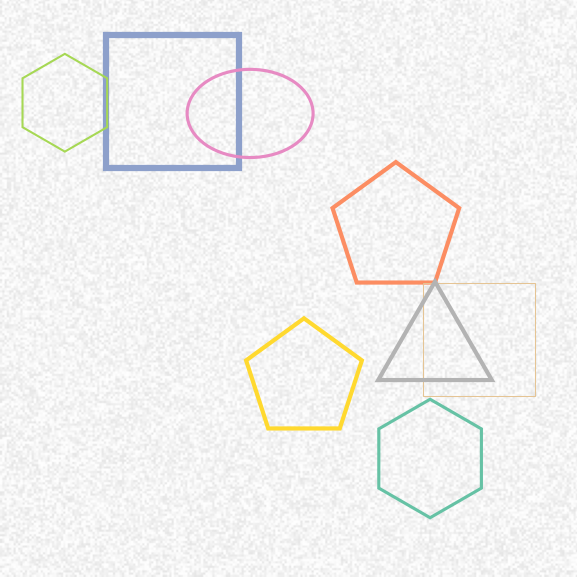[{"shape": "hexagon", "thickness": 1.5, "radius": 0.51, "center": [0.745, 0.205]}, {"shape": "pentagon", "thickness": 2, "radius": 0.58, "center": [0.685, 0.603]}, {"shape": "square", "thickness": 3, "radius": 0.57, "center": [0.298, 0.823]}, {"shape": "oval", "thickness": 1.5, "radius": 0.55, "center": [0.433, 0.803]}, {"shape": "hexagon", "thickness": 1, "radius": 0.42, "center": [0.112, 0.821]}, {"shape": "pentagon", "thickness": 2, "radius": 0.53, "center": [0.526, 0.342]}, {"shape": "square", "thickness": 0.5, "radius": 0.49, "center": [0.829, 0.411]}, {"shape": "triangle", "thickness": 2, "radius": 0.57, "center": [0.753, 0.398]}]